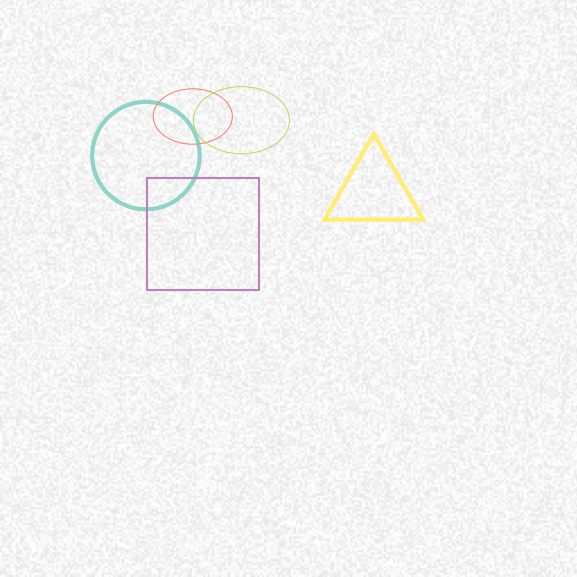[{"shape": "circle", "thickness": 2, "radius": 0.47, "center": [0.253, 0.73]}, {"shape": "oval", "thickness": 0.5, "radius": 0.34, "center": [0.334, 0.797]}, {"shape": "oval", "thickness": 0.5, "radius": 0.42, "center": [0.418, 0.791]}, {"shape": "square", "thickness": 1, "radius": 0.49, "center": [0.351, 0.595]}, {"shape": "triangle", "thickness": 2, "radius": 0.49, "center": [0.647, 0.668]}]